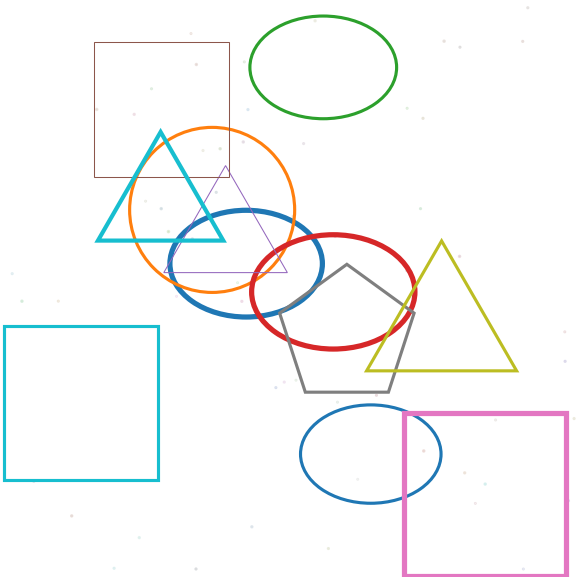[{"shape": "oval", "thickness": 2.5, "radius": 0.66, "center": [0.426, 0.543]}, {"shape": "oval", "thickness": 1.5, "radius": 0.61, "center": [0.642, 0.213]}, {"shape": "circle", "thickness": 1.5, "radius": 0.71, "center": [0.367, 0.636]}, {"shape": "oval", "thickness": 1.5, "radius": 0.64, "center": [0.56, 0.882]}, {"shape": "oval", "thickness": 2.5, "radius": 0.71, "center": [0.577, 0.494]}, {"shape": "triangle", "thickness": 0.5, "radius": 0.62, "center": [0.391, 0.589]}, {"shape": "square", "thickness": 0.5, "radius": 0.58, "center": [0.28, 0.809]}, {"shape": "square", "thickness": 2.5, "radius": 0.7, "center": [0.84, 0.143]}, {"shape": "pentagon", "thickness": 1.5, "radius": 0.61, "center": [0.601, 0.419]}, {"shape": "triangle", "thickness": 1.5, "radius": 0.75, "center": [0.765, 0.432]}, {"shape": "triangle", "thickness": 2, "radius": 0.63, "center": [0.278, 0.645]}, {"shape": "square", "thickness": 1.5, "radius": 0.67, "center": [0.141, 0.302]}]